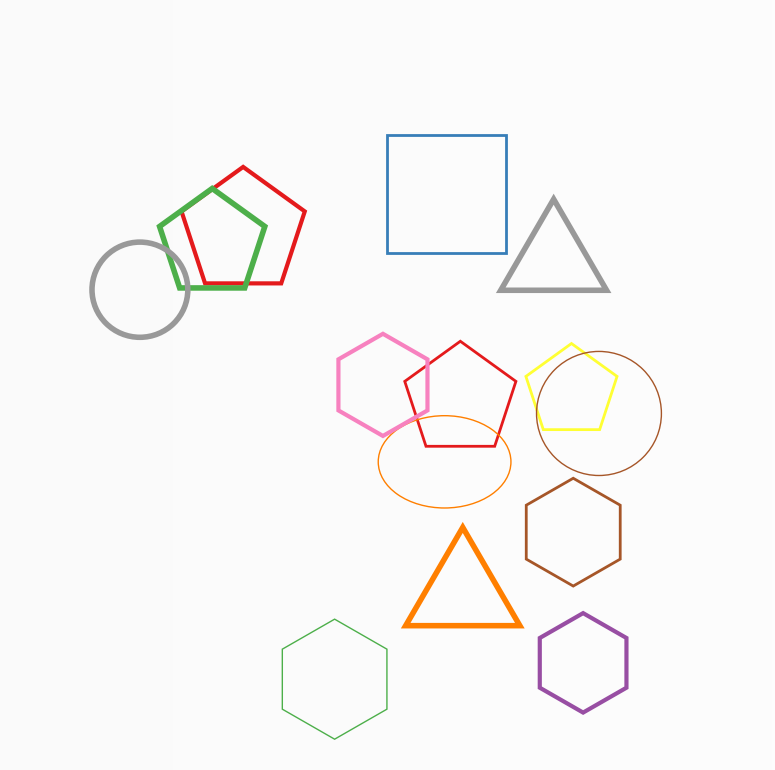[{"shape": "pentagon", "thickness": 1.5, "radius": 0.42, "center": [0.314, 0.7]}, {"shape": "pentagon", "thickness": 1, "radius": 0.38, "center": [0.594, 0.481]}, {"shape": "square", "thickness": 1, "radius": 0.38, "center": [0.577, 0.748]}, {"shape": "pentagon", "thickness": 2, "radius": 0.36, "center": [0.274, 0.684]}, {"shape": "hexagon", "thickness": 0.5, "radius": 0.39, "center": [0.432, 0.118]}, {"shape": "hexagon", "thickness": 1.5, "radius": 0.32, "center": [0.752, 0.139]}, {"shape": "triangle", "thickness": 2, "radius": 0.43, "center": [0.597, 0.23]}, {"shape": "oval", "thickness": 0.5, "radius": 0.43, "center": [0.574, 0.4]}, {"shape": "pentagon", "thickness": 1, "radius": 0.31, "center": [0.737, 0.492]}, {"shape": "circle", "thickness": 0.5, "radius": 0.4, "center": [0.773, 0.463]}, {"shape": "hexagon", "thickness": 1, "radius": 0.35, "center": [0.74, 0.309]}, {"shape": "hexagon", "thickness": 1.5, "radius": 0.33, "center": [0.494, 0.5]}, {"shape": "triangle", "thickness": 2, "radius": 0.39, "center": [0.714, 0.662]}, {"shape": "circle", "thickness": 2, "radius": 0.31, "center": [0.181, 0.624]}]